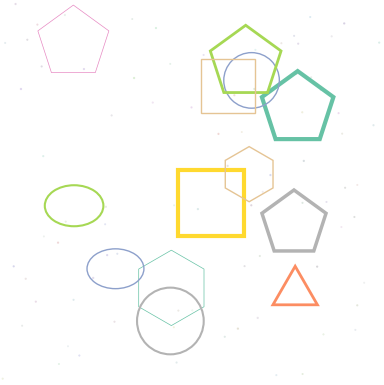[{"shape": "pentagon", "thickness": 3, "radius": 0.49, "center": [0.773, 0.718]}, {"shape": "hexagon", "thickness": 0.5, "radius": 0.49, "center": [0.445, 0.252]}, {"shape": "triangle", "thickness": 2, "radius": 0.33, "center": [0.767, 0.242]}, {"shape": "circle", "thickness": 1, "radius": 0.36, "center": [0.653, 0.791]}, {"shape": "oval", "thickness": 1, "radius": 0.37, "center": [0.3, 0.302]}, {"shape": "pentagon", "thickness": 0.5, "radius": 0.48, "center": [0.191, 0.89]}, {"shape": "pentagon", "thickness": 2, "radius": 0.48, "center": [0.638, 0.838]}, {"shape": "oval", "thickness": 1.5, "radius": 0.38, "center": [0.192, 0.466]}, {"shape": "square", "thickness": 3, "radius": 0.43, "center": [0.548, 0.473]}, {"shape": "hexagon", "thickness": 1, "radius": 0.36, "center": [0.647, 0.548]}, {"shape": "square", "thickness": 1, "radius": 0.35, "center": [0.593, 0.777]}, {"shape": "circle", "thickness": 1.5, "radius": 0.43, "center": [0.443, 0.166]}, {"shape": "pentagon", "thickness": 2.5, "radius": 0.44, "center": [0.764, 0.419]}]